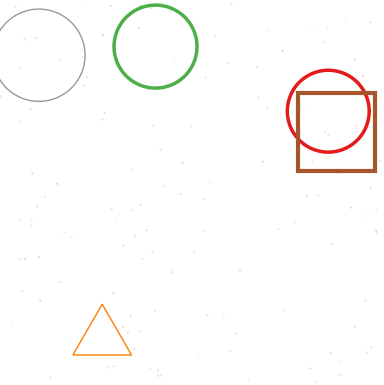[{"shape": "circle", "thickness": 2.5, "radius": 0.53, "center": [0.853, 0.711]}, {"shape": "circle", "thickness": 2.5, "radius": 0.54, "center": [0.404, 0.879]}, {"shape": "triangle", "thickness": 1, "radius": 0.44, "center": [0.265, 0.122]}, {"shape": "square", "thickness": 3, "radius": 0.51, "center": [0.874, 0.657]}, {"shape": "circle", "thickness": 1, "radius": 0.6, "center": [0.101, 0.857]}]